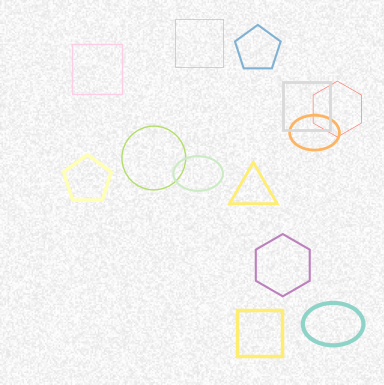[{"shape": "oval", "thickness": 3, "radius": 0.39, "center": [0.865, 0.158]}, {"shape": "pentagon", "thickness": 2.5, "radius": 0.33, "center": [0.227, 0.533]}, {"shape": "square", "thickness": 0.5, "radius": 0.32, "center": [0.517, 0.888]}, {"shape": "hexagon", "thickness": 0.5, "radius": 0.36, "center": [0.876, 0.717]}, {"shape": "pentagon", "thickness": 1.5, "radius": 0.31, "center": [0.67, 0.873]}, {"shape": "oval", "thickness": 2, "radius": 0.32, "center": [0.817, 0.655]}, {"shape": "circle", "thickness": 1, "radius": 0.41, "center": [0.4, 0.59]}, {"shape": "square", "thickness": 1, "radius": 0.33, "center": [0.252, 0.82]}, {"shape": "square", "thickness": 2, "radius": 0.31, "center": [0.796, 0.724]}, {"shape": "hexagon", "thickness": 1.5, "radius": 0.4, "center": [0.734, 0.311]}, {"shape": "oval", "thickness": 1.5, "radius": 0.32, "center": [0.515, 0.549]}, {"shape": "triangle", "thickness": 2, "radius": 0.36, "center": [0.658, 0.507]}, {"shape": "square", "thickness": 2.5, "radius": 0.3, "center": [0.674, 0.135]}]